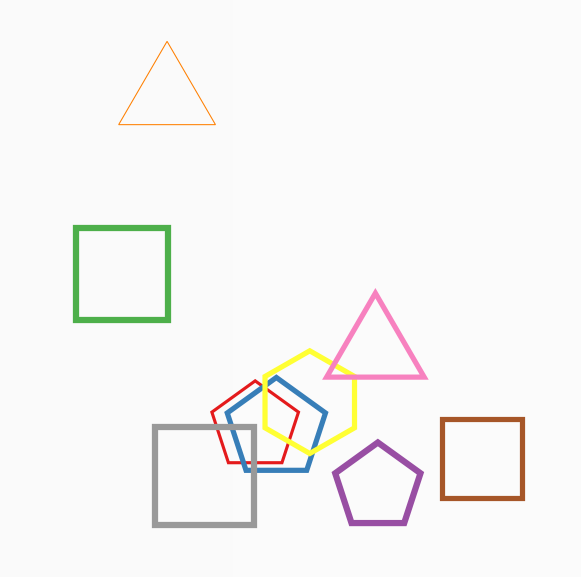[{"shape": "pentagon", "thickness": 1.5, "radius": 0.39, "center": [0.439, 0.261]}, {"shape": "pentagon", "thickness": 2.5, "radius": 0.44, "center": [0.475, 0.257]}, {"shape": "square", "thickness": 3, "radius": 0.4, "center": [0.21, 0.525]}, {"shape": "pentagon", "thickness": 3, "radius": 0.39, "center": [0.65, 0.156]}, {"shape": "triangle", "thickness": 0.5, "radius": 0.48, "center": [0.287, 0.831]}, {"shape": "hexagon", "thickness": 2.5, "radius": 0.44, "center": [0.533, 0.303]}, {"shape": "square", "thickness": 2.5, "radius": 0.34, "center": [0.83, 0.205]}, {"shape": "triangle", "thickness": 2.5, "radius": 0.48, "center": [0.646, 0.395]}, {"shape": "square", "thickness": 3, "radius": 0.42, "center": [0.352, 0.174]}]